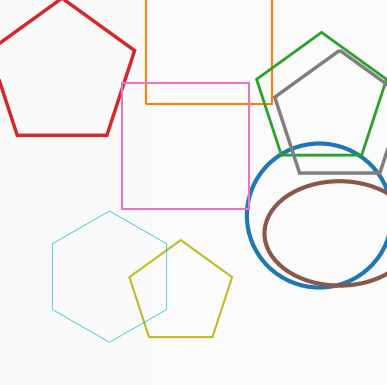[{"shape": "circle", "thickness": 3, "radius": 0.94, "center": [0.824, 0.44]}, {"shape": "square", "thickness": 1.5, "radius": 0.82, "center": [0.539, 0.894]}, {"shape": "pentagon", "thickness": 2, "radius": 0.88, "center": [0.83, 0.74]}, {"shape": "pentagon", "thickness": 2.5, "radius": 0.98, "center": [0.16, 0.808]}, {"shape": "oval", "thickness": 3, "radius": 0.97, "center": [0.876, 0.394]}, {"shape": "square", "thickness": 1.5, "radius": 0.82, "center": [0.479, 0.621]}, {"shape": "pentagon", "thickness": 2.5, "radius": 0.88, "center": [0.877, 0.693]}, {"shape": "pentagon", "thickness": 1.5, "radius": 0.7, "center": [0.466, 0.237]}, {"shape": "hexagon", "thickness": 0.5, "radius": 0.85, "center": [0.283, 0.281]}]